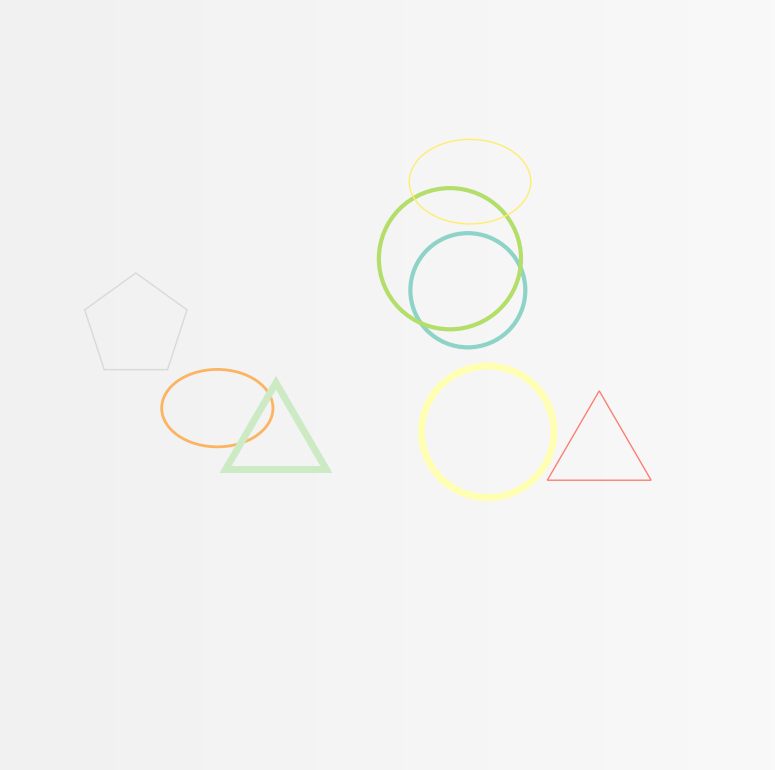[{"shape": "circle", "thickness": 1.5, "radius": 0.37, "center": [0.604, 0.623]}, {"shape": "circle", "thickness": 2.5, "radius": 0.43, "center": [0.629, 0.439]}, {"shape": "triangle", "thickness": 0.5, "radius": 0.39, "center": [0.773, 0.415]}, {"shape": "oval", "thickness": 1, "radius": 0.36, "center": [0.28, 0.47]}, {"shape": "circle", "thickness": 1.5, "radius": 0.46, "center": [0.581, 0.664]}, {"shape": "pentagon", "thickness": 0.5, "radius": 0.35, "center": [0.175, 0.576]}, {"shape": "triangle", "thickness": 2.5, "radius": 0.38, "center": [0.356, 0.428]}, {"shape": "oval", "thickness": 0.5, "radius": 0.39, "center": [0.606, 0.764]}]